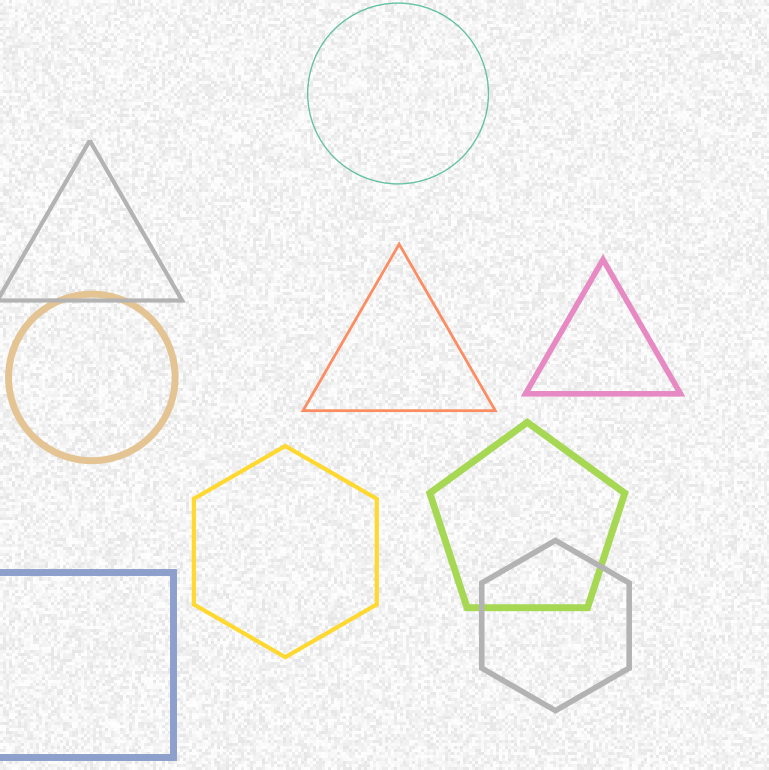[{"shape": "circle", "thickness": 0.5, "radius": 0.59, "center": [0.517, 0.879]}, {"shape": "triangle", "thickness": 1, "radius": 0.72, "center": [0.518, 0.539]}, {"shape": "square", "thickness": 2.5, "radius": 0.6, "center": [0.104, 0.137]}, {"shape": "triangle", "thickness": 2, "radius": 0.58, "center": [0.783, 0.547]}, {"shape": "pentagon", "thickness": 2.5, "radius": 0.67, "center": [0.685, 0.318]}, {"shape": "hexagon", "thickness": 1.5, "radius": 0.69, "center": [0.371, 0.284]}, {"shape": "circle", "thickness": 2.5, "radius": 0.54, "center": [0.119, 0.51]}, {"shape": "hexagon", "thickness": 2, "radius": 0.55, "center": [0.721, 0.188]}, {"shape": "triangle", "thickness": 1.5, "radius": 0.69, "center": [0.117, 0.679]}]